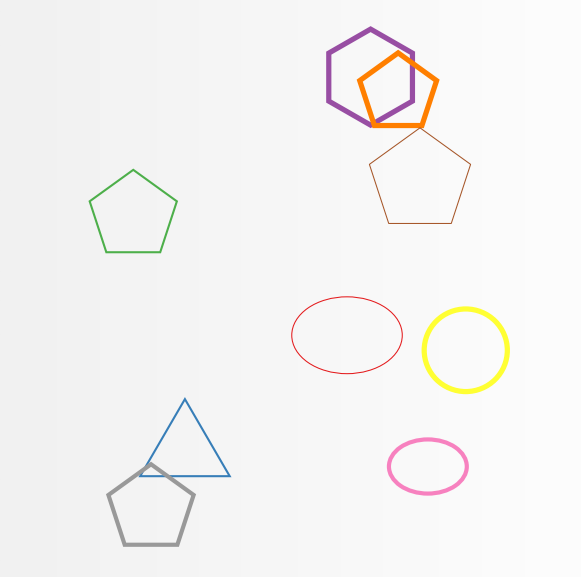[{"shape": "oval", "thickness": 0.5, "radius": 0.48, "center": [0.597, 0.419]}, {"shape": "triangle", "thickness": 1, "radius": 0.44, "center": [0.318, 0.219]}, {"shape": "pentagon", "thickness": 1, "radius": 0.39, "center": [0.229, 0.626]}, {"shape": "hexagon", "thickness": 2.5, "radius": 0.42, "center": [0.638, 0.866]}, {"shape": "pentagon", "thickness": 2.5, "radius": 0.35, "center": [0.685, 0.838]}, {"shape": "circle", "thickness": 2.5, "radius": 0.36, "center": [0.801, 0.393]}, {"shape": "pentagon", "thickness": 0.5, "radius": 0.46, "center": [0.723, 0.686]}, {"shape": "oval", "thickness": 2, "radius": 0.33, "center": [0.736, 0.191]}, {"shape": "pentagon", "thickness": 2, "radius": 0.39, "center": [0.26, 0.118]}]